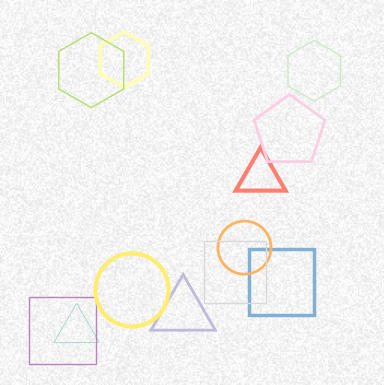[{"shape": "triangle", "thickness": 0.5, "radius": 0.34, "center": [0.199, 0.144]}, {"shape": "hexagon", "thickness": 2.5, "radius": 0.36, "center": [0.323, 0.845]}, {"shape": "triangle", "thickness": 2, "radius": 0.48, "center": [0.476, 0.191]}, {"shape": "triangle", "thickness": 3, "radius": 0.37, "center": [0.677, 0.542]}, {"shape": "square", "thickness": 2.5, "radius": 0.42, "center": [0.731, 0.267]}, {"shape": "circle", "thickness": 2, "radius": 0.34, "center": [0.635, 0.357]}, {"shape": "hexagon", "thickness": 1, "radius": 0.49, "center": [0.237, 0.818]}, {"shape": "pentagon", "thickness": 2, "radius": 0.48, "center": [0.752, 0.658]}, {"shape": "square", "thickness": 1, "radius": 0.4, "center": [0.612, 0.294]}, {"shape": "square", "thickness": 1, "radius": 0.43, "center": [0.163, 0.141]}, {"shape": "hexagon", "thickness": 1, "radius": 0.39, "center": [0.816, 0.816]}, {"shape": "circle", "thickness": 3, "radius": 0.48, "center": [0.343, 0.247]}]